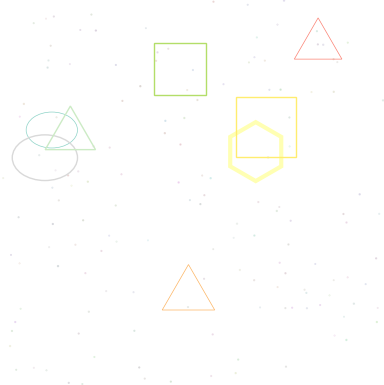[{"shape": "oval", "thickness": 0.5, "radius": 0.33, "center": [0.135, 0.662]}, {"shape": "hexagon", "thickness": 3, "radius": 0.38, "center": [0.664, 0.606]}, {"shape": "triangle", "thickness": 0.5, "radius": 0.36, "center": [0.826, 0.882]}, {"shape": "triangle", "thickness": 0.5, "radius": 0.39, "center": [0.49, 0.234]}, {"shape": "square", "thickness": 1, "radius": 0.34, "center": [0.468, 0.821]}, {"shape": "oval", "thickness": 1, "radius": 0.42, "center": [0.117, 0.59]}, {"shape": "triangle", "thickness": 1, "radius": 0.38, "center": [0.183, 0.649]}, {"shape": "square", "thickness": 1, "radius": 0.39, "center": [0.691, 0.67]}]